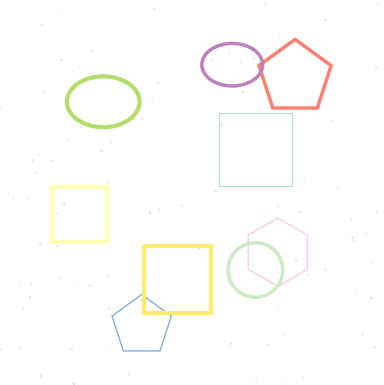[{"shape": "square", "thickness": 0.5, "radius": 0.48, "center": [0.664, 0.612]}, {"shape": "square", "thickness": 3, "radius": 0.36, "center": [0.207, 0.443]}, {"shape": "pentagon", "thickness": 2.5, "radius": 0.49, "center": [0.766, 0.799]}, {"shape": "pentagon", "thickness": 1, "radius": 0.41, "center": [0.368, 0.154]}, {"shape": "oval", "thickness": 3, "radius": 0.47, "center": [0.268, 0.736]}, {"shape": "hexagon", "thickness": 1, "radius": 0.44, "center": [0.722, 0.345]}, {"shape": "oval", "thickness": 2.5, "radius": 0.4, "center": [0.603, 0.832]}, {"shape": "circle", "thickness": 2.5, "radius": 0.35, "center": [0.663, 0.299]}, {"shape": "square", "thickness": 3, "radius": 0.44, "center": [0.461, 0.274]}]